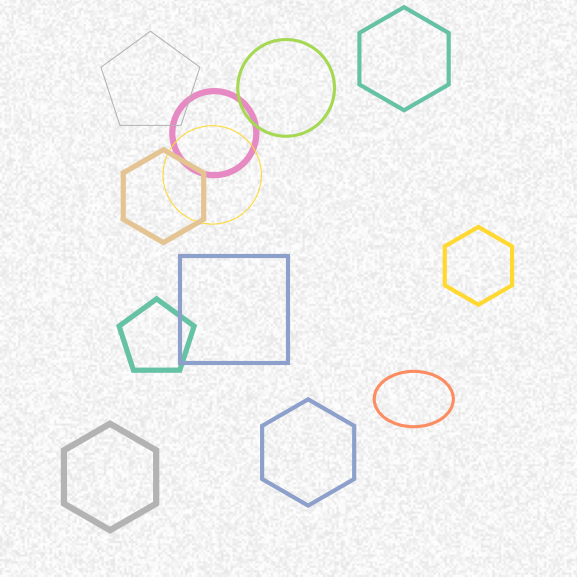[{"shape": "pentagon", "thickness": 2.5, "radius": 0.34, "center": [0.271, 0.413]}, {"shape": "hexagon", "thickness": 2, "radius": 0.45, "center": [0.7, 0.897]}, {"shape": "oval", "thickness": 1.5, "radius": 0.34, "center": [0.717, 0.308]}, {"shape": "square", "thickness": 2, "radius": 0.47, "center": [0.405, 0.463]}, {"shape": "hexagon", "thickness": 2, "radius": 0.46, "center": [0.534, 0.216]}, {"shape": "circle", "thickness": 3, "radius": 0.36, "center": [0.371, 0.769]}, {"shape": "circle", "thickness": 1.5, "radius": 0.42, "center": [0.495, 0.847]}, {"shape": "circle", "thickness": 0.5, "radius": 0.43, "center": [0.367, 0.696]}, {"shape": "hexagon", "thickness": 2, "radius": 0.34, "center": [0.828, 0.539]}, {"shape": "hexagon", "thickness": 2.5, "radius": 0.4, "center": [0.283, 0.66]}, {"shape": "hexagon", "thickness": 3, "radius": 0.46, "center": [0.191, 0.173]}, {"shape": "pentagon", "thickness": 0.5, "radius": 0.45, "center": [0.261, 0.855]}]